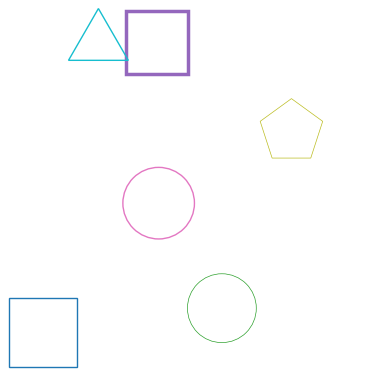[{"shape": "square", "thickness": 1, "radius": 0.45, "center": [0.111, 0.137]}, {"shape": "circle", "thickness": 0.5, "radius": 0.45, "center": [0.576, 0.2]}, {"shape": "square", "thickness": 2.5, "radius": 0.41, "center": [0.408, 0.89]}, {"shape": "circle", "thickness": 1, "radius": 0.46, "center": [0.412, 0.472]}, {"shape": "pentagon", "thickness": 0.5, "radius": 0.43, "center": [0.757, 0.658]}, {"shape": "triangle", "thickness": 1, "radius": 0.45, "center": [0.256, 0.888]}]